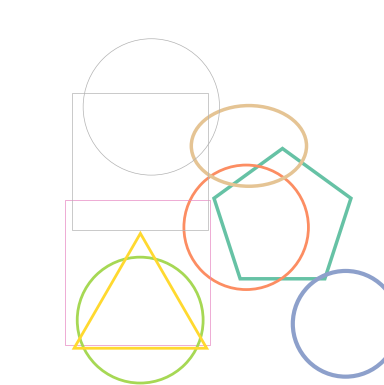[{"shape": "pentagon", "thickness": 2.5, "radius": 0.94, "center": [0.734, 0.427]}, {"shape": "circle", "thickness": 2, "radius": 0.81, "center": [0.639, 0.41]}, {"shape": "circle", "thickness": 3, "radius": 0.69, "center": [0.898, 0.159]}, {"shape": "square", "thickness": 0.5, "radius": 0.94, "center": [0.357, 0.293]}, {"shape": "circle", "thickness": 2, "radius": 0.82, "center": [0.364, 0.169]}, {"shape": "triangle", "thickness": 2, "radius": 0.99, "center": [0.365, 0.195]}, {"shape": "oval", "thickness": 2.5, "radius": 0.75, "center": [0.647, 0.621]}, {"shape": "circle", "thickness": 0.5, "radius": 0.89, "center": [0.393, 0.722]}, {"shape": "square", "thickness": 0.5, "radius": 0.89, "center": [0.363, 0.581]}]